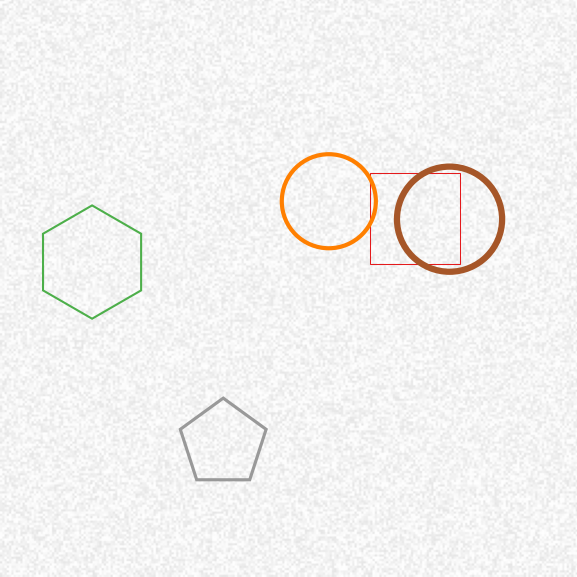[{"shape": "square", "thickness": 0.5, "radius": 0.39, "center": [0.719, 0.621]}, {"shape": "hexagon", "thickness": 1, "radius": 0.49, "center": [0.159, 0.545]}, {"shape": "circle", "thickness": 2, "radius": 0.41, "center": [0.569, 0.651]}, {"shape": "circle", "thickness": 3, "radius": 0.46, "center": [0.778, 0.62]}, {"shape": "pentagon", "thickness": 1.5, "radius": 0.39, "center": [0.387, 0.232]}]